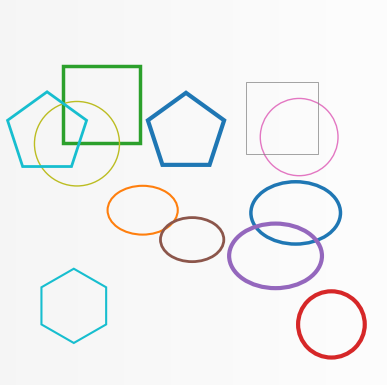[{"shape": "oval", "thickness": 2.5, "radius": 0.58, "center": [0.763, 0.447]}, {"shape": "pentagon", "thickness": 3, "radius": 0.52, "center": [0.48, 0.655]}, {"shape": "oval", "thickness": 1.5, "radius": 0.45, "center": [0.368, 0.454]}, {"shape": "square", "thickness": 2.5, "radius": 0.5, "center": [0.262, 0.728]}, {"shape": "circle", "thickness": 3, "radius": 0.43, "center": [0.855, 0.157]}, {"shape": "oval", "thickness": 3, "radius": 0.6, "center": [0.711, 0.335]}, {"shape": "oval", "thickness": 2, "radius": 0.41, "center": [0.496, 0.378]}, {"shape": "circle", "thickness": 1, "radius": 0.5, "center": [0.772, 0.644]}, {"shape": "square", "thickness": 0.5, "radius": 0.47, "center": [0.729, 0.694]}, {"shape": "circle", "thickness": 1, "radius": 0.55, "center": [0.199, 0.627]}, {"shape": "hexagon", "thickness": 1.5, "radius": 0.48, "center": [0.19, 0.206]}, {"shape": "pentagon", "thickness": 2, "radius": 0.54, "center": [0.121, 0.654]}]